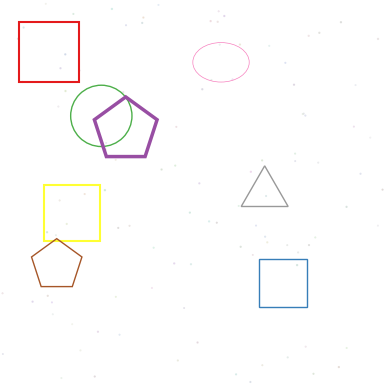[{"shape": "square", "thickness": 1.5, "radius": 0.39, "center": [0.127, 0.865]}, {"shape": "square", "thickness": 1, "radius": 0.31, "center": [0.735, 0.265]}, {"shape": "circle", "thickness": 1, "radius": 0.4, "center": [0.263, 0.699]}, {"shape": "pentagon", "thickness": 2.5, "radius": 0.43, "center": [0.327, 0.663]}, {"shape": "square", "thickness": 1.5, "radius": 0.36, "center": [0.187, 0.446]}, {"shape": "pentagon", "thickness": 1, "radius": 0.34, "center": [0.147, 0.311]}, {"shape": "oval", "thickness": 0.5, "radius": 0.37, "center": [0.574, 0.838]}, {"shape": "triangle", "thickness": 1, "radius": 0.35, "center": [0.687, 0.499]}]